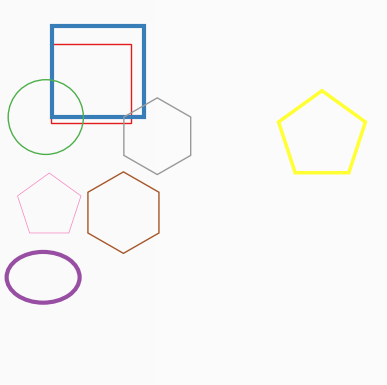[{"shape": "square", "thickness": 1, "radius": 0.51, "center": [0.234, 0.782]}, {"shape": "square", "thickness": 3, "radius": 0.59, "center": [0.252, 0.814]}, {"shape": "circle", "thickness": 1, "radius": 0.49, "center": [0.118, 0.696]}, {"shape": "oval", "thickness": 3, "radius": 0.47, "center": [0.111, 0.28]}, {"shape": "pentagon", "thickness": 2.5, "radius": 0.59, "center": [0.831, 0.647]}, {"shape": "hexagon", "thickness": 1, "radius": 0.53, "center": [0.319, 0.448]}, {"shape": "pentagon", "thickness": 0.5, "radius": 0.43, "center": [0.127, 0.465]}, {"shape": "hexagon", "thickness": 1, "radius": 0.5, "center": [0.406, 0.646]}]